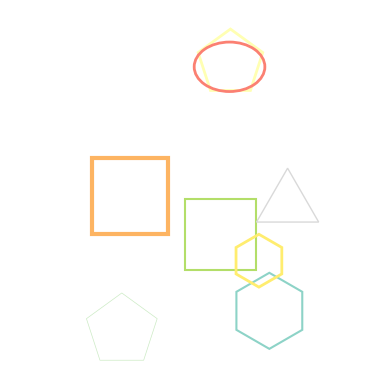[{"shape": "hexagon", "thickness": 1.5, "radius": 0.49, "center": [0.7, 0.193]}, {"shape": "pentagon", "thickness": 2, "radius": 0.44, "center": [0.599, 0.836]}, {"shape": "oval", "thickness": 2, "radius": 0.46, "center": [0.596, 0.826]}, {"shape": "square", "thickness": 3, "radius": 0.49, "center": [0.338, 0.49]}, {"shape": "square", "thickness": 1.5, "radius": 0.46, "center": [0.573, 0.391]}, {"shape": "triangle", "thickness": 1, "radius": 0.47, "center": [0.747, 0.47]}, {"shape": "pentagon", "thickness": 0.5, "radius": 0.48, "center": [0.316, 0.142]}, {"shape": "hexagon", "thickness": 2, "radius": 0.34, "center": [0.673, 0.323]}]